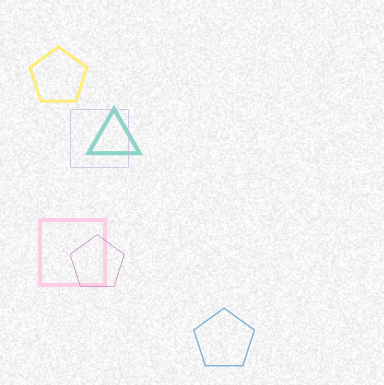[{"shape": "triangle", "thickness": 3, "radius": 0.38, "center": [0.296, 0.64]}, {"shape": "square", "thickness": 0.5, "radius": 0.38, "center": [0.256, 0.641]}, {"shape": "pentagon", "thickness": 1, "radius": 0.41, "center": [0.582, 0.117]}, {"shape": "square", "thickness": 3, "radius": 0.42, "center": [0.189, 0.343]}, {"shape": "pentagon", "thickness": 0.5, "radius": 0.37, "center": [0.252, 0.316]}, {"shape": "pentagon", "thickness": 2, "radius": 0.39, "center": [0.152, 0.8]}]